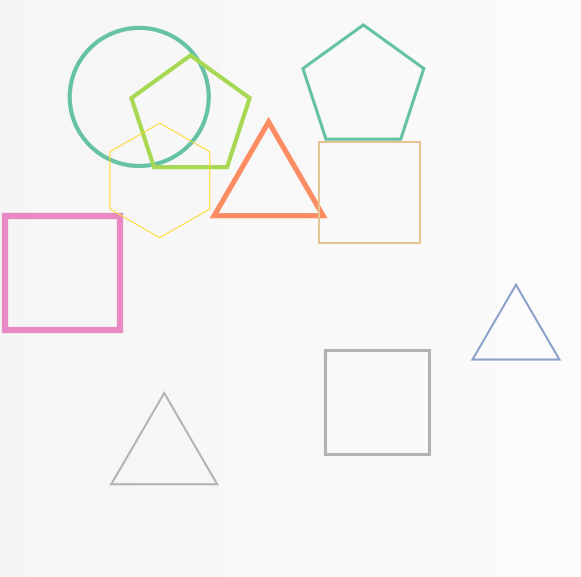[{"shape": "pentagon", "thickness": 1.5, "radius": 0.55, "center": [0.625, 0.847]}, {"shape": "circle", "thickness": 2, "radius": 0.6, "center": [0.24, 0.831]}, {"shape": "triangle", "thickness": 2.5, "radius": 0.54, "center": [0.462, 0.68]}, {"shape": "triangle", "thickness": 1, "radius": 0.43, "center": [0.888, 0.42]}, {"shape": "square", "thickness": 3, "radius": 0.49, "center": [0.108, 0.527]}, {"shape": "pentagon", "thickness": 2, "radius": 0.53, "center": [0.328, 0.796]}, {"shape": "hexagon", "thickness": 0.5, "radius": 0.5, "center": [0.275, 0.687]}, {"shape": "square", "thickness": 1, "radius": 0.44, "center": [0.635, 0.666]}, {"shape": "square", "thickness": 1.5, "radius": 0.45, "center": [0.649, 0.304]}, {"shape": "triangle", "thickness": 1, "radius": 0.53, "center": [0.283, 0.213]}]